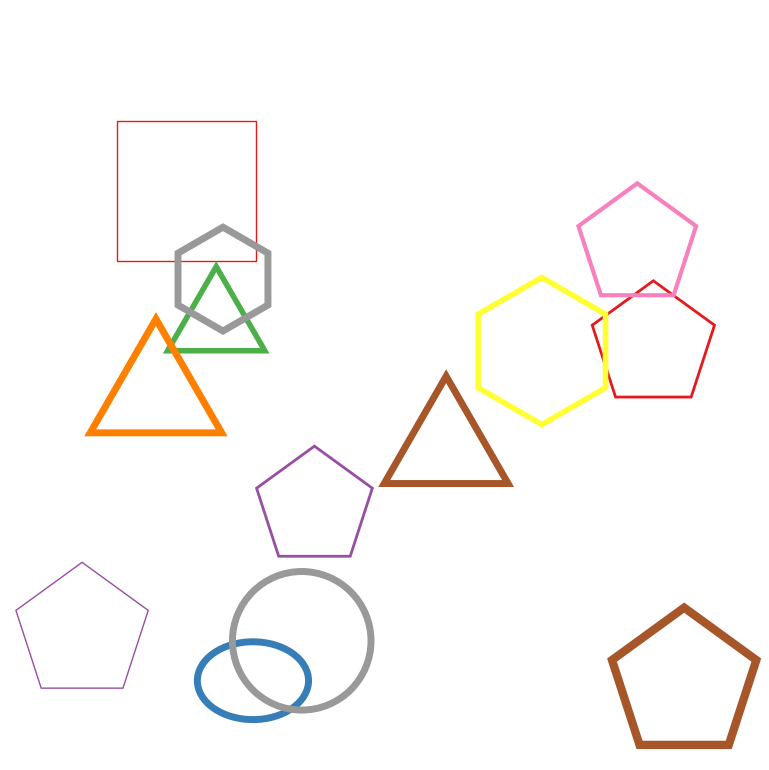[{"shape": "pentagon", "thickness": 1, "radius": 0.42, "center": [0.849, 0.552]}, {"shape": "square", "thickness": 0.5, "radius": 0.45, "center": [0.242, 0.752]}, {"shape": "oval", "thickness": 2.5, "radius": 0.36, "center": [0.328, 0.116]}, {"shape": "triangle", "thickness": 2, "radius": 0.36, "center": [0.281, 0.581]}, {"shape": "pentagon", "thickness": 1, "radius": 0.4, "center": [0.408, 0.342]}, {"shape": "pentagon", "thickness": 0.5, "radius": 0.45, "center": [0.107, 0.179]}, {"shape": "triangle", "thickness": 2.5, "radius": 0.49, "center": [0.202, 0.487]}, {"shape": "hexagon", "thickness": 2, "radius": 0.48, "center": [0.704, 0.544]}, {"shape": "triangle", "thickness": 2.5, "radius": 0.46, "center": [0.579, 0.418]}, {"shape": "pentagon", "thickness": 3, "radius": 0.49, "center": [0.889, 0.112]}, {"shape": "pentagon", "thickness": 1.5, "radius": 0.4, "center": [0.828, 0.682]}, {"shape": "circle", "thickness": 2.5, "radius": 0.45, "center": [0.392, 0.168]}, {"shape": "hexagon", "thickness": 2.5, "radius": 0.34, "center": [0.29, 0.638]}]